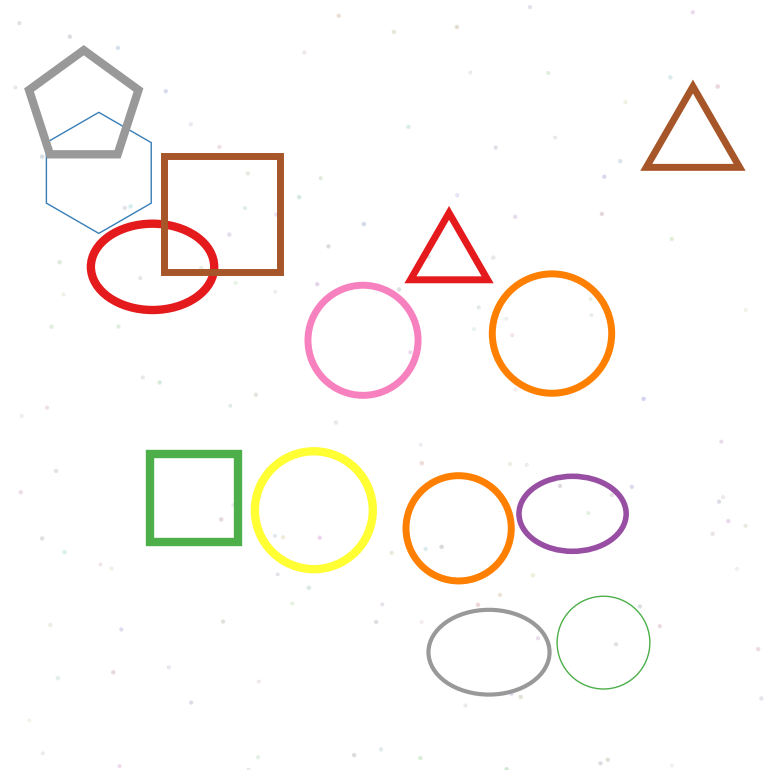[{"shape": "triangle", "thickness": 2.5, "radius": 0.29, "center": [0.583, 0.666]}, {"shape": "oval", "thickness": 3, "radius": 0.4, "center": [0.198, 0.653]}, {"shape": "hexagon", "thickness": 0.5, "radius": 0.39, "center": [0.128, 0.775]}, {"shape": "square", "thickness": 3, "radius": 0.29, "center": [0.252, 0.353]}, {"shape": "circle", "thickness": 0.5, "radius": 0.3, "center": [0.784, 0.165]}, {"shape": "oval", "thickness": 2, "radius": 0.35, "center": [0.744, 0.333]}, {"shape": "circle", "thickness": 2.5, "radius": 0.39, "center": [0.717, 0.567]}, {"shape": "circle", "thickness": 2.5, "radius": 0.34, "center": [0.596, 0.314]}, {"shape": "circle", "thickness": 3, "radius": 0.38, "center": [0.408, 0.337]}, {"shape": "triangle", "thickness": 2.5, "radius": 0.35, "center": [0.9, 0.818]}, {"shape": "square", "thickness": 2.5, "radius": 0.38, "center": [0.289, 0.722]}, {"shape": "circle", "thickness": 2.5, "radius": 0.36, "center": [0.471, 0.558]}, {"shape": "oval", "thickness": 1.5, "radius": 0.39, "center": [0.635, 0.153]}, {"shape": "pentagon", "thickness": 3, "radius": 0.37, "center": [0.109, 0.86]}]